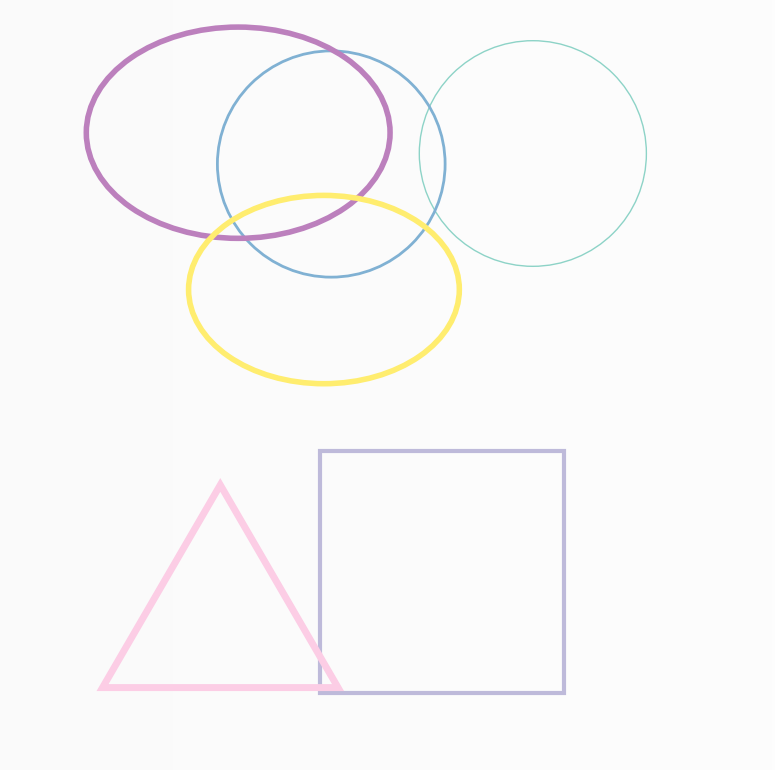[{"shape": "circle", "thickness": 0.5, "radius": 0.73, "center": [0.688, 0.801]}, {"shape": "square", "thickness": 1.5, "radius": 0.79, "center": [0.571, 0.258]}, {"shape": "circle", "thickness": 1, "radius": 0.73, "center": [0.427, 0.787]}, {"shape": "triangle", "thickness": 2.5, "radius": 0.88, "center": [0.284, 0.195]}, {"shape": "oval", "thickness": 2, "radius": 0.98, "center": [0.307, 0.828]}, {"shape": "oval", "thickness": 2, "radius": 0.87, "center": [0.418, 0.624]}]